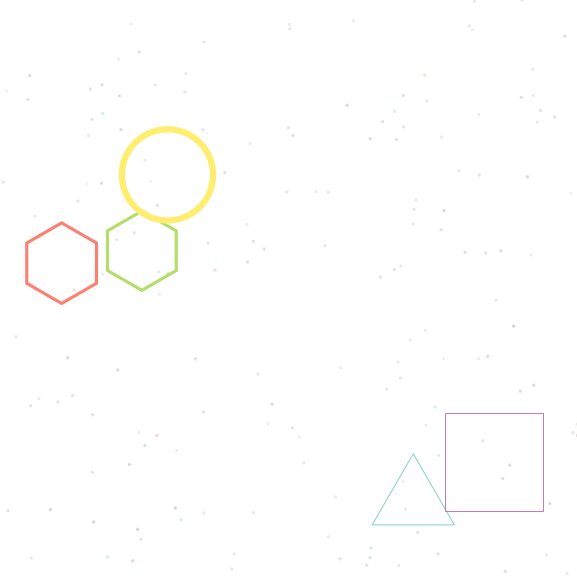[{"shape": "triangle", "thickness": 0.5, "radius": 0.41, "center": [0.716, 0.131]}, {"shape": "hexagon", "thickness": 1.5, "radius": 0.35, "center": [0.107, 0.543]}, {"shape": "hexagon", "thickness": 1.5, "radius": 0.34, "center": [0.246, 0.565]}, {"shape": "square", "thickness": 0.5, "radius": 0.42, "center": [0.856, 0.199]}, {"shape": "circle", "thickness": 3, "radius": 0.39, "center": [0.29, 0.696]}]